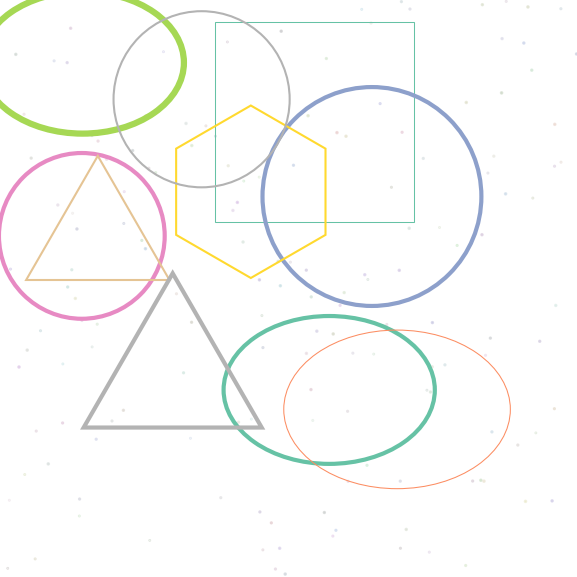[{"shape": "oval", "thickness": 2, "radius": 0.91, "center": [0.57, 0.324]}, {"shape": "square", "thickness": 0.5, "radius": 0.86, "center": [0.544, 0.788]}, {"shape": "oval", "thickness": 0.5, "radius": 0.98, "center": [0.688, 0.29]}, {"shape": "circle", "thickness": 2, "radius": 0.95, "center": [0.644, 0.659]}, {"shape": "circle", "thickness": 2, "radius": 0.72, "center": [0.142, 0.591]}, {"shape": "oval", "thickness": 3, "radius": 0.88, "center": [0.143, 0.891]}, {"shape": "hexagon", "thickness": 1, "radius": 0.75, "center": [0.434, 0.667]}, {"shape": "triangle", "thickness": 1, "radius": 0.72, "center": [0.169, 0.586]}, {"shape": "circle", "thickness": 1, "radius": 0.76, "center": [0.349, 0.827]}, {"shape": "triangle", "thickness": 2, "radius": 0.89, "center": [0.299, 0.348]}]